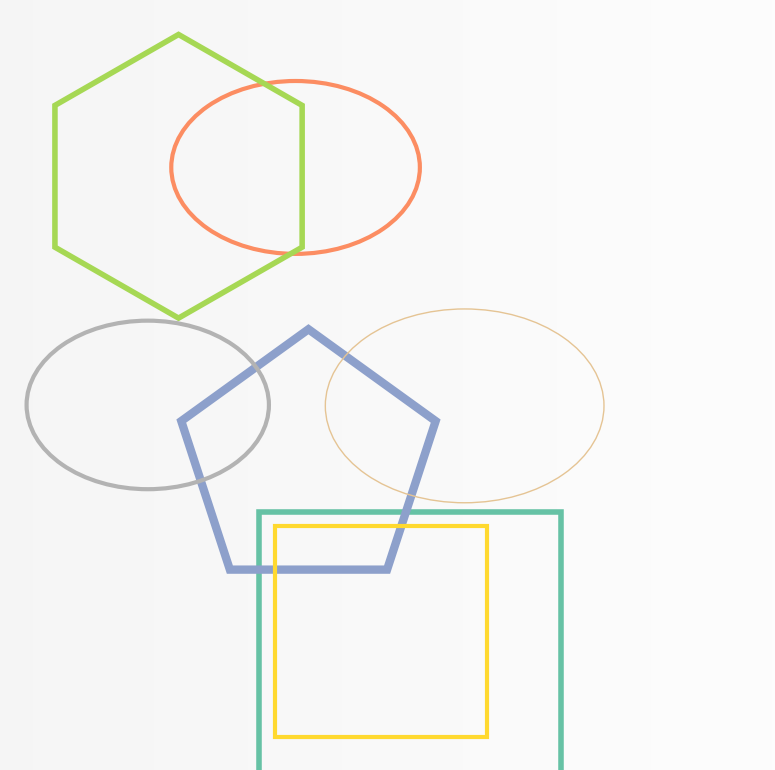[{"shape": "square", "thickness": 2, "radius": 0.97, "center": [0.529, 0.141]}, {"shape": "oval", "thickness": 1.5, "radius": 0.8, "center": [0.381, 0.783]}, {"shape": "pentagon", "thickness": 3, "radius": 0.86, "center": [0.398, 0.4]}, {"shape": "hexagon", "thickness": 2, "radius": 0.92, "center": [0.23, 0.771]}, {"shape": "square", "thickness": 1.5, "radius": 0.68, "center": [0.492, 0.179]}, {"shape": "oval", "thickness": 0.5, "radius": 0.9, "center": [0.6, 0.473]}, {"shape": "oval", "thickness": 1.5, "radius": 0.78, "center": [0.191, 0.474]}]